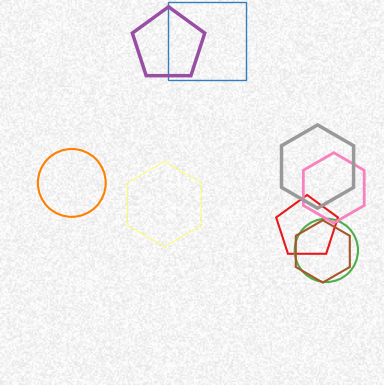[{"shape": "pentagon", "thickness": 1.5, "radius": 0.42, "center": [0.798, 0.409]}, {"shape": "square", "thickness": 1, "radius": 0.5, "center": [0.538, 0.894]}, {"shape": "circle", "thickness": 1.5, "radius": 0.41, "center": [0.848, 0.35]}, {"shape": "pentagon", "thickness": 2.5, "radius": 0.49, "center": [0.438, 0.883]}, {"shape": "circle", "thickness": 1.5, "radius": 0.44, "center": [0.186, 0.525]}, {"shape": "hexagon", "thickness": 0.5, "radius": 0.55, "center": [0.427, 0.47]}, {"shape": "hexagon", "thickness": 1.5, "radius": 0.41, "center": [0.838, 0.347]}, {"shape": "hexagon", "thickness": 2, "radius": 0.46, "center": [0.867, 0.512]}, {"shape": "hexagon", "thickness": 2.5, "radius": 0.54, "center": [0.825, 0.567]}]